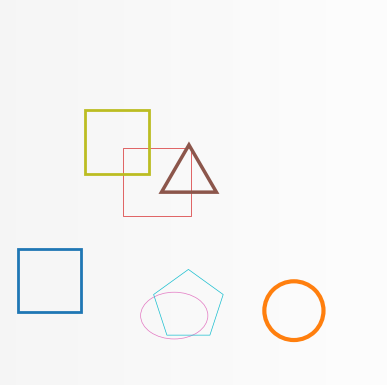[{"shape": "square", "thickness": 2, "radius": 0.41, "center": [0.128, 0.272]}, {"shape": "circle", "thickness": 3, "radius": 0.38, "center": [0.759, 0.193]}, {"shape": "square", "thickness": 0.5, "radius": 0.44, "center": [0.405, 0.527]}, {"shape": "triangle", "thickness": 2.5, "radius": 0.41, "center": [0.488, 0.542]}, {"shape": "oval", "thickness": 0.5, "radius": 0.43, "center": [0.45, 0.18]}, {"shape": "square", "thickness": 2, "radius": 0.41, "center": [0.301, 0.631]}, {"shape": "pentagon", "thickness": 0.5, "radius": 0.47, "center": [0.486, 0.206]}]